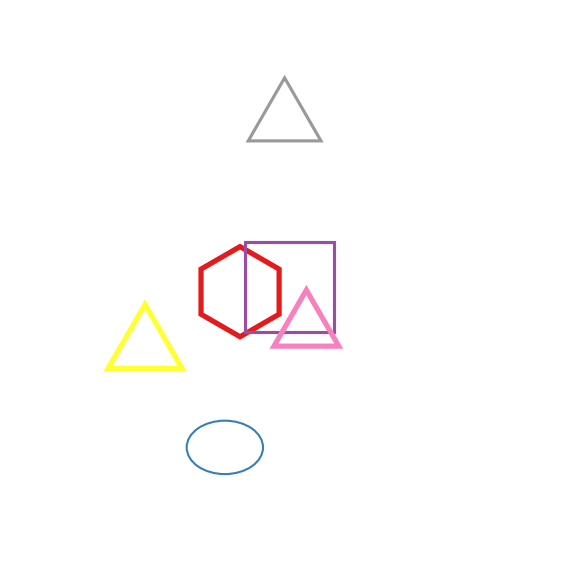[{"shape": "hexagon", "thickness": 2.5, "radius": 0.39, "center": [0.416, 0.494]}, {"shape": "oval", "thickness": 1, "radius": 0.33, "center": [0.389, 0.224]}, {"shape": "square", "thickness": 1.5, "radius": 0.39, "center": [0.501, 0.503]}, {"shape": "triangle", "thickness": 2.5, "radius": 0.37, "center": [0.251, 0.398]}, {"shape": "triangle", "thickness": 2.5, "radius": 0.32, "center": [0.53, 0.432]}, {"shape": "triangle", "thickness": 1.5, "radius": 0.36, "center": [0.493, 0.792]}]